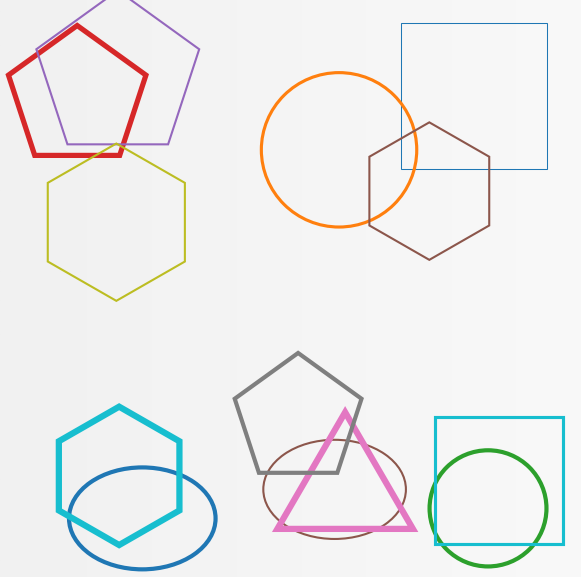[{"shape": "square", "thickness": 0.5, "radius": 0.63, "center": [0.816, 0.833]}, {"shape": "oval", "thickness": 2, "radius": 0.63, "center": [0.245, 0.102]}, {"shape": "circle", "thickness": 1.5, "radius": 0.67, "center": [0.583, 0.74]}, {"shape": "circle", "thickness": 2, "radius": 0.5, "center": [0.84, 0.119]}, {"shape": "pentagon", "thickness": 2.5, "radius": 0.62, "center": [0.133, 0.831]}, {"shape": "pentagon", "thickness": 1, "radius": 0.74, "center": [0.203, 0.868]}, {"shape": "hexagon", "thickness": 1, "radius": 0.6, "center": [0.739, 0.668]}, {"shape": "oval", "thickness": 1, "radius": 0.61, "center": [0.576, 0.152]}, {"shape": "triangle", "thickness": 3, "radius": 0.67, "center": [0.594, 0.151]}, {"shape": "pentagon", "thickness": 2, "radius": 0.57, "center": [0.513, 0.273]}, {"shape": "hexagon", "thickness": 1, "radius": 0.68, "center": [0.2, 0.614]}, {"shape": "hexagon", "thickness": 3, "radius": 0.6, "center": [0.205, 0.175]}, {"shape": "square", "thickness": 1.5, "radius": 0.55, "center": [0.859, 0.167]}]